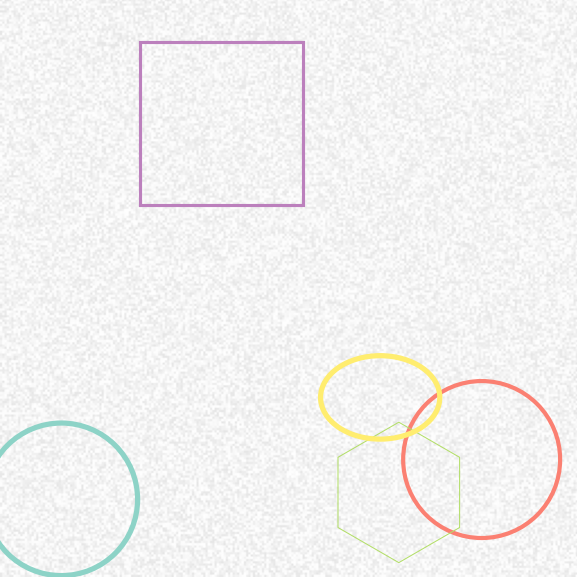[{"shape": "circle", "thickness": 2.5, "radius": 0.66, "center": [0.106, 0.134]}, {"shape": "circle", "thickness": 2, "radius": 0.68, "center": [0.834, 0.203]}, {"shape": "hexagon", "thickness": 0.5, "radius": 0.61, "center": [0.691, 0.146]}, {"shape": "square", "thickness": 1.5, "radius": 0.71, "center": [0.384, 0.786]}, {"shape": "oval", "thickness": 2.5, "radius": 0.52, "center": [0.658, 0.311]}]